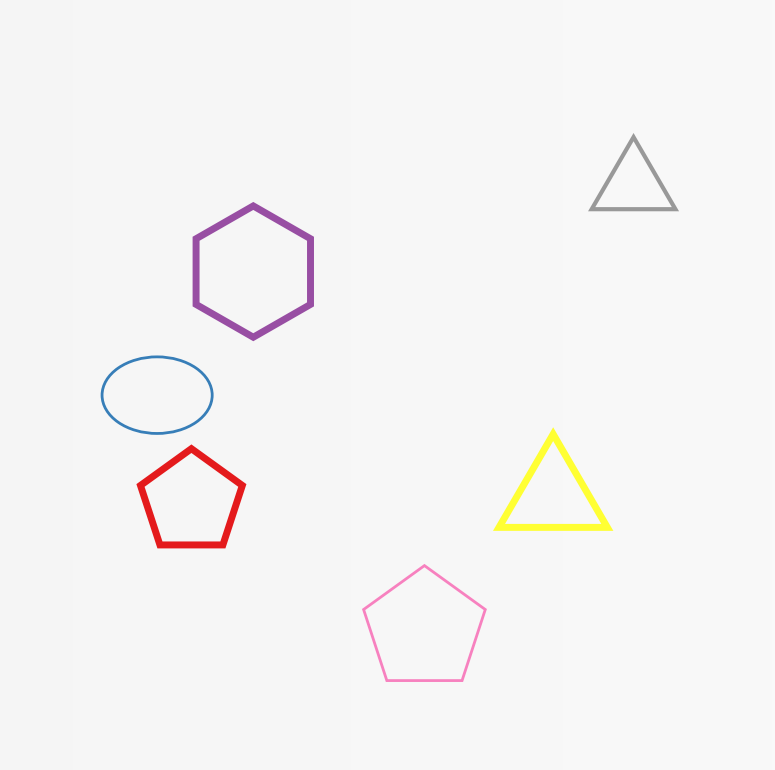[{"shape": "pentagon", "thickness": 2.5, "radius": 0.35, "center": [0.247, 0.348]}, {"shape": "oval", "thickness": 1, "radius": 0.36, "center": [0.203, 0.487]}, {"shape": "hexagon", "thickness": 2.5, "radius": 0.43, "center": [0.327, 0.647]}, {"shape": "triangle", "thickness": 2.5, "radius": 0.4, "center": [0.714, 0.355]}, {"shape": "pentagon", "thickness": 1, "radius": 0.41, "center": [0.548, 0.183]}, {"shape": "triangle", "thickness": 1.5, "radius": 0.31, "center": [0.817, 0.76]}]